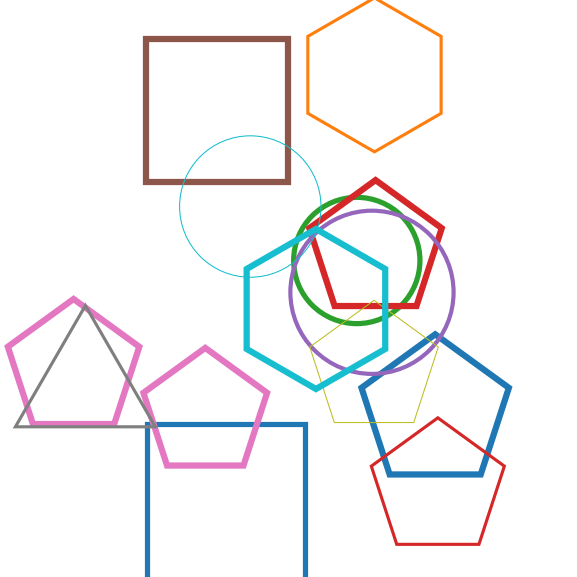[{"shape": "square", "thickness": 2.5, "radius": 0.68, "center": [0.391, 0.128]}, {"shape": "pentagon", "thickness": 3, "radius": 0.67, "center": [0.754, 0.286]}, {"shape": "hexagon", "thickness": 1.5, "radius": 0.67, "center": [0.648, 0.87]}, {"shape": "circle", "thickness": 2.5, "radius": 0.55, "center": [0.618, 0.548]}, {"shape": "pentagon", "thickness": 1.5, "radius": 0.61, "center": [0.758, 0.155]}, {"shape": "pentagon", "thickness": 3, "radius": 0.6, "center": [0.65, 0.567]}, {"shape": "circle", "thickness": 2, "radius": 0.71, "center": [0.644, 0.493]}, {"shape": "square", "thickness": 3, "radius": 0.62, "center": [0.376, 0.808]}, {"shape": "pentagon", "thickness": 3, "radius": 0.6, "center": [0.127, 0.362]}, {"shape": "pentagon", "thickness": 3, "radius": 0.56, "center": [0.355, 0.284]}, {"shape": "triangle", "thickness": 1.5, "radius": 0.7, "center": [0.148, 0.33]}, {"shape": "pentagon", "thickness": 0.5, "radius": 0.58, "center": [0.648, 0.362]}, {"shape": "circle", "thickness": 0.5, "radius": 0.61, "center": [0.433, 0.642]}, {"shape": "hexagon", "thickness": 3, "radius": 0.69, "center": [0.547, 0.464]}]